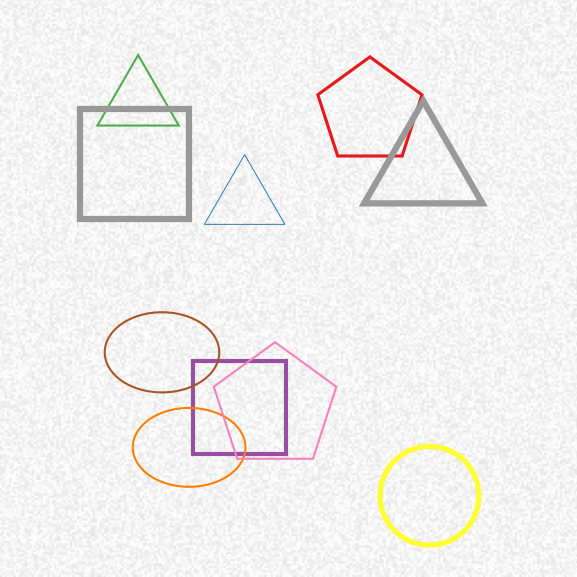[{"shape": "pentagon", "thickness": 1.5, "radius": 0.47, "center": [0.641, 0.806]}, {"shape": "triangle", "thickness": 0.5, "radius": 0.4, "center": [0.424, 0.651]}, {"shape": "triangle", "thickness": 1, "radius": 0.41, "center": [0.239, 0.822]}, {"shape": "square", "thickness": 2, "radius": 0.4, "center": [0.415, 0.293]}, {"shape": "oval", "thickness": 1, "radius": 0.49, "center": [0.327, 0.224]}, {"shape": "circle", "thickness": 2.5, "radius": 0.43, "center": [0.744, 0.141]}, {"shape": "oval", "thickness": 1, "radius": 0.5, "center": [0.28, 0.389]}, {"shape": "pentagon", "thickness": 1, "radius": 0.56, "center": [0.476, 0.295]}, {"shape": "square", "thickness": 3, "radius": 0.47, "center": [0.233, 0.716]}, {"shape": "triangle", "thickness": 3, "radius": 0.59, "center": [0.733, 0.706]}]